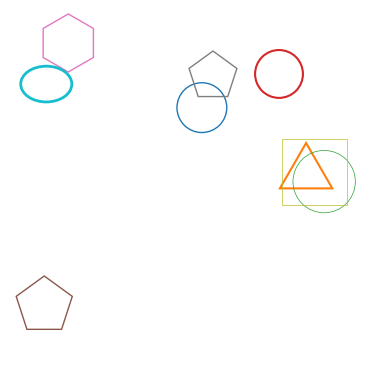[{"shape": "circle", "thickness": 1, "radius": 0.32, "center": [0.524, 0.72]}, {"shape": "triangle", "thickness": 1.5, "radius": 0.39, "center": [0.795, 0.55]}, {"shape": "circle", "thickness": 0.5, "radius": 0.4, "center": [0.842, 0.528]}, {"shape": "circle", "thickness": 1.5, "radius": 0.31, "center": [0.725, 0.808]}, {"shape": "pentagon", "thickness": 1, "radius": 0.38, "center": [0.115, 0.207]}, {"shape": "hexagon", "thickness": 1, "radius": 0.38, "center": [0.177, 0.888]}, {"shape": "pentagon", "thickness": 1, "radius": 0.33, "center": [0.553, 0.802]}, {"shape": "square", "thickness": 0.5, "radius": 0.43, "center": [0.817, 0.553]}, {"shape": "oval", "thickness": 2, "radius": 0.33, "center": [0.12, 0.782]}]